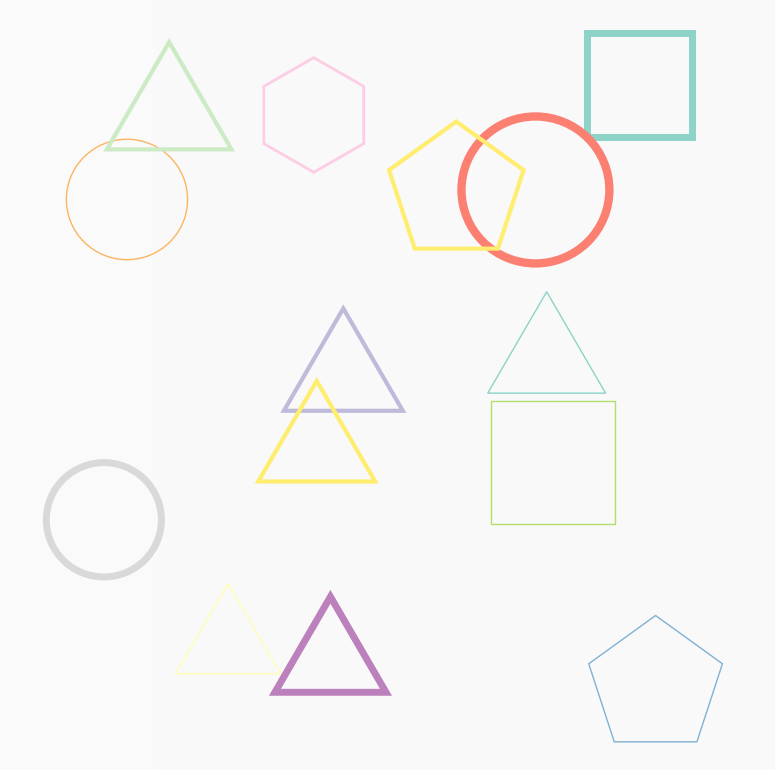[{"shape": "square", "thickness": 2.5, "radius": 0.34, "center": [0.825, 0.89]}, {"shape": "triangle", "thickness": 0.5, "radius": 0.44, "center": [0.705, 0.533]}, {"shape": "triangle", "thickness": 0.5, "radius": 0.39, "center": [0.294, 0.164]}, {"shape": "triangle", "thickness": 1.5, "radius": 0.44, "center": [0.443, 0.511]}, {"shape": "circle", "thickness": 3, "radius": 0.48, "center": [0.691, 0.753]}, {"shape": "pentagon", "thickness": 0.5, "radius": 0.45, "center": [0.846, 0.11]}, {"shape": "circle", "thickness": 0.5, "radius": 0.39, "center": [0.164, 0.741]}, {"shape": "square", "thickness": 0.5, "radius": 0.4, "center": [0.714, 0.4]}, {"shape": "hexagon", "thickness": 1, "radius": 0.37, "center": [0.405, 0.851]}, {"shape": "circle", "thickness": 2.5, "radius": 0.37, "center": [0.134, 0.325]}, {"shape": "triangle", "thickness": 2.5, "radius": 0.41, "center": [0.426, 0.142]}, {"shape": "triangle", "thickness": 1.5, "radius": 0.46, "center": [0.218, 0.852]}, {"shape": "pentagon", "thickness": 1.5, "radius": 0.46, "center": [0.589, 0.751]}, {"shape": "triangle", "thickness": 1.5, "radius": 0.44, "center": [0.409, 0.418]}]